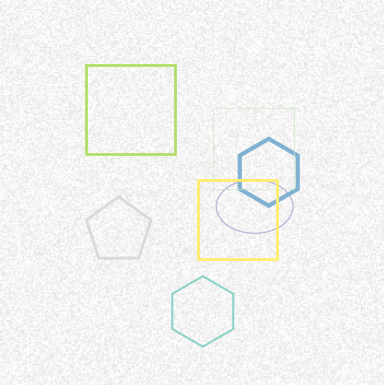[{"shape": "hexagon", "thickness": 1.5, "radius": 0.46, "center": [0.527, 0.191]}, {"shape": "oval", "thickness": 1, "radius": 0.5, "center": [0.661, 0.464]}, {"shape": "hexagon", "thickness": 3, "radius": 0.43, "center": [0.698, 0.553]}, {"shape": "square", "thickness": 2, "radius": 0.58, "center": [0.34, 0.716]}, {"shape": "pentagon", "thickness": 2, "radius": 0.44, "center": [0.308, 0.401]}, {"shape": "square", "thickness": 0.5, "radius": 0.53, "center": [0.659, 0.614]}, {"shape": "square", "thickness": 2, "radius": 0.52, "center": [0.616, 0.429]}]